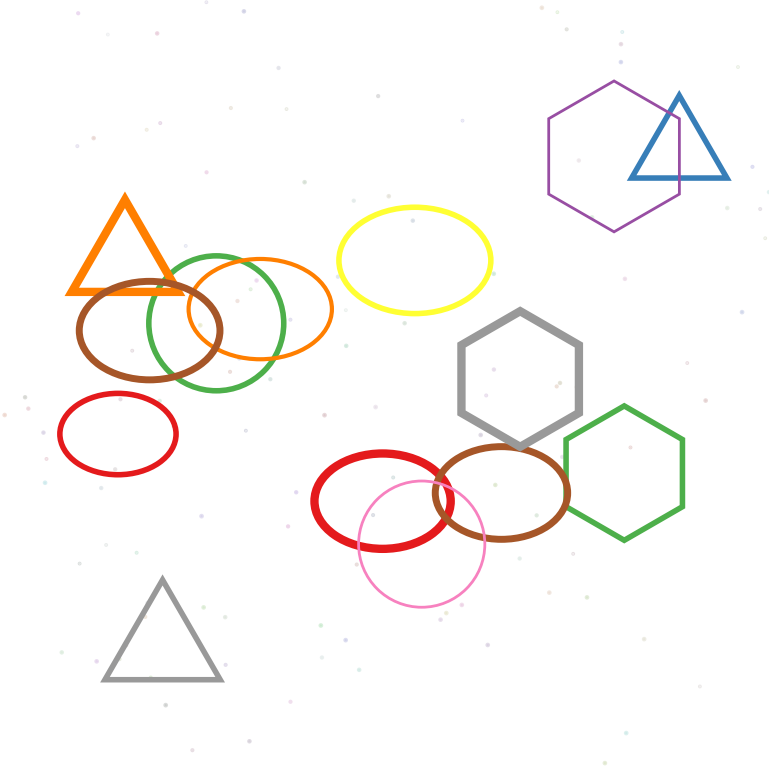[{"shape": "oval", "thickness": 3, "radius": 0.44, "center": [0.497, 0.349]}, {"shape": "oval", "thickness": 2, "radius": 0.38, "center": [0.153, 0.436]}, {"shape": "triangle", "thickness": 2, "radius": 0.36, "center": [0.882, 0.805]}, {"shape": "circle", "thickness": 2, "radius": 0.44, "center": [0.281, 0.58]}, {"shape": "hexagon", "thickness": 2, "radius": 0.44, "center": [0.811, 0.386]}, {"shape": "hexagon", "thickness": 1, "radius": 0.49, "center": [0.797, 0.797]}, {"shape": "triangle", "thickness": 3, "radius": 0.4, "center": [0.162, 0.661]}, {"shape": "oval", "thickness": 1.5, "radius": 0.47, "center": [0.338, 0.599]}, {"shape": "oval", "thickness": 2, "radius": 0.49, "center": [0.539, 0.662]}, {"shape": "oval", "thickness": 2.5, "radius": 0.46, "center": [0.194, 0.571]}, {"shape": "oval", "thickness": 2.5, "radius": 0.43, "center": [0.651, 0.36]}, {"shape": "circle", "thickness": 1, "radius": 0.41, "center": [0.548, 0.293]}, {"shape": "triangle", "thickness": 2, "radius": 0.43, "center": [0.211, 0.16]}, {"shape": "hexagon", "thickness": 3, "radius": 0.44, "center": [0.676, 0.508]}]